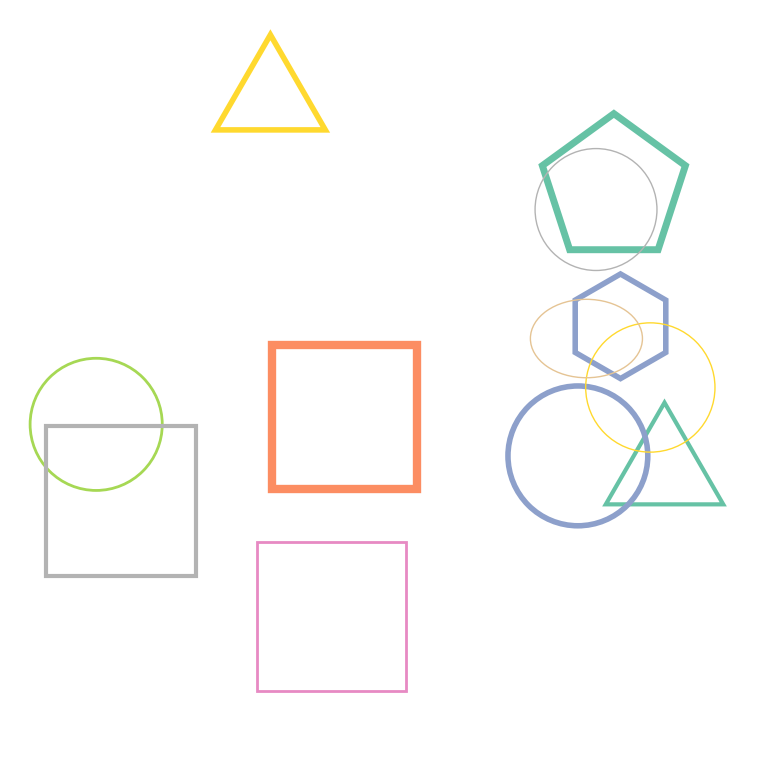[{"shape": "pentagon", "thickness": 2.5, "radius": 0.49, "center": [0.797, 0.755]}, {"shape": "triangle", "thickness": 1.5, "radius": 0.44, "center": [0.863, 0.389]}, {"shape": "square", "thickness": 3, "radius": 0.47, "center": [0.447, 0.459]}, {"shape": "hexagon", "thickness": 2, "radius": 0.34, "center": [0.806, 0.576]}, {"shape": "circle", "thickness": 2, "radius": 0.45, "center": [0.75, 0.408]}, {"shape": "square", "thickness": 1, "radius": 0.49, "center": [0.431, 0.199]}, {"shape": "circle", "thickness": 1, "radius": 0.43, "center": [0.125, 0.449]}, {"shape": "triangle", "thickness": 2, "radius": 0.41, "center": [0.351, 0.872]}, {"shape": "circle", "thickness": 0.5, "radius": 0.42, "center": [0.845, 0.497]}, {"shape": "oval", "thickness": 0.5, "radius": 0.36, "center": [0.762, 0.56]}, {"shape": "square", "thickness": 1.5, "radius": 0.49, "center": [0.157, 0.349]}, {"shape": "circle", "thickness": 0.5, "radius": 0.4, "center": [0.774, 0.728]}]